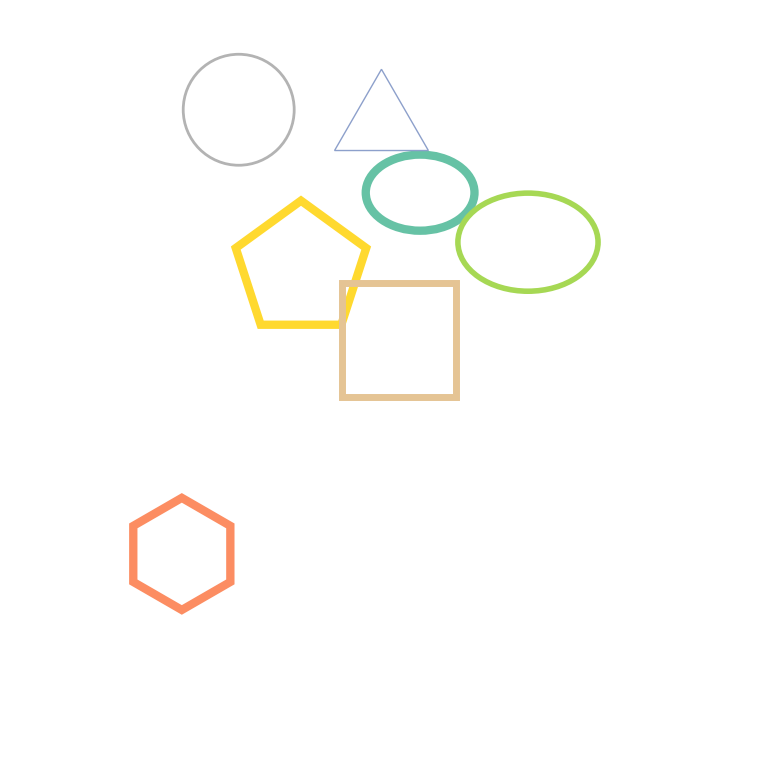[{"shape": "oval", "thickness": 3, "radius": 0.35, "center": [0.546, 0.75]}, {"shape": "hexagon", "thickness": 3, "radius": 0.36, "center": [0.236, 0.281]}, {"shape": "triangle", "thickness": 0.5, "radius": 0.35, "center": [0.495, 0.84]}, {"shape": "oval", "thickness": 2, "radius": 0.46, "center": [0.686, 0.686]}, {"shape": "pentagon", "thickness": 3, "radius": 0.45, "center": [0.391, 0.65]}, {"shape": "square", "thickness": 2.5, "radius": 0.37, "center": [0.518, 0.558]}, {"shape": "circle", "thickness": 1, "radius": 0.36, "center": [0.31, 0.857]}]